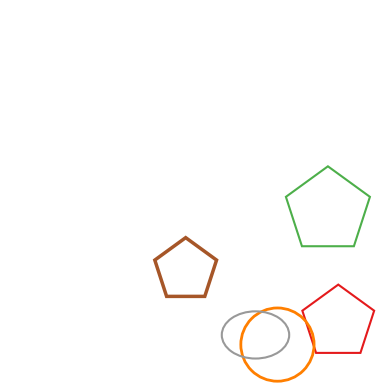[{"shape": "pentagon", "thickness": 1.5, "radius": 0.49, "center": [0.879, 0.163]}, {"shape": "pentagon", "thickness": 1.5, "radius": 0.57, "center": [0.852, 0.453]}, {"shape": "circle", "thickness": 2, "radius": 0.48, "center": [0.721, 0.105]}, {"shape": "pentagon", "thickness": 2.5, "radius": 0.42, "center": [0.482, 0.298]}, {"shape": "oval", "thickness": 1.5, "radius": 0.44, "center": [0.664, 0.13]}]